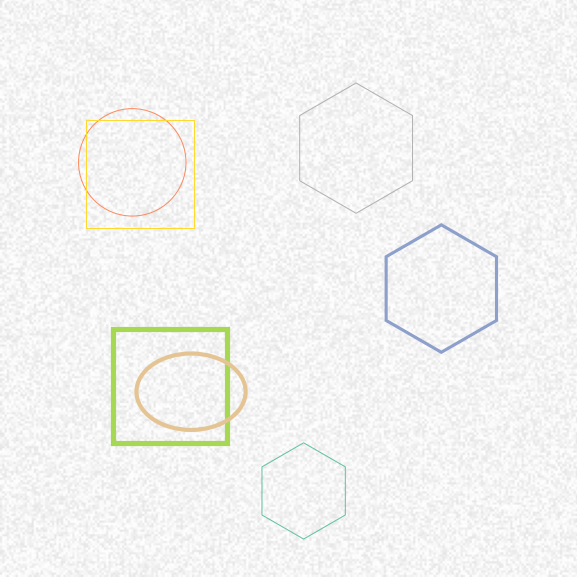[{"shape": "hexagon", "thickness": 0.5, "radius": 0.42, "center": [0.526, 0.149]}, {"shape": "circle", "thickness": 0.5, "radius": 0.47, "center": [0.229, 0.718]}, {"shape": "hexagon", "thickness": 1.5, "radius": 0.55, "center": [0.764, 0.499]}, {"shape": "square", "thickness": 2.5, "radius": 0.49, "center": [0.294, 0.33]}, {"shape": "square", "thickness": 0.5, "radius": 0.47, "center": [0.242, 0.698]}, {"shape": "oval", "thickness": 2, "radius": 0.47, "center": [0.331, 0.321]}, {"shape": "hexagon", "thickness": 0.5, "radius": 0.56, "center": [0.617, 0.743]}]